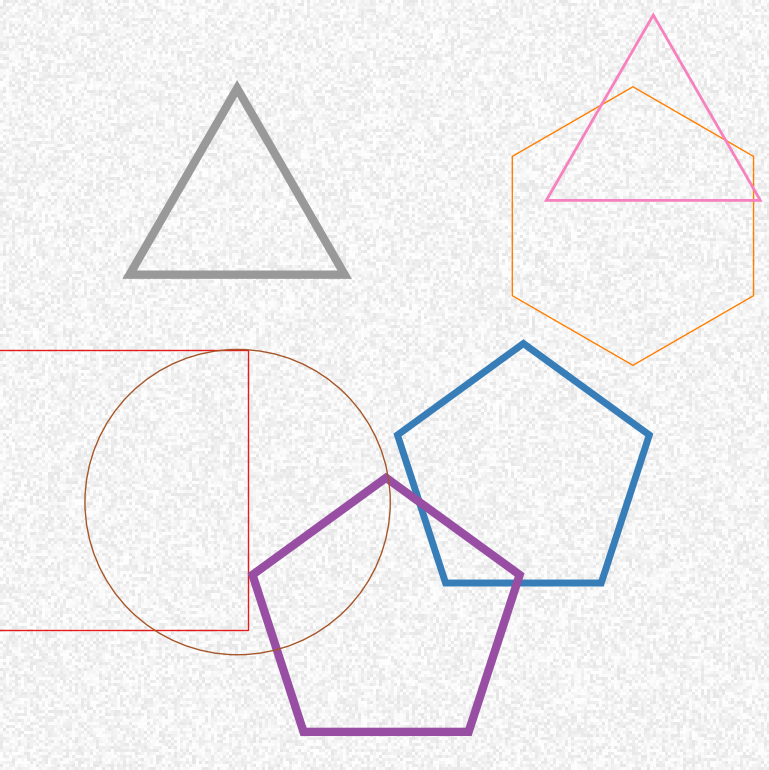[{"shape": "square", "thickness": 0.5, "radius": 0.91, "center": [0.141, 0.364]}, {"shape": "pentagon", "thickness": 2.5, "radius": 0.86, "center": [0.68, 0.382]}, {"shape": "pentagon", "thickness": 3, "radius": 0.91, "center": [0.501, 0.197]}, {"shape": "hexagon", "thickness": 0.5, "radius": 0.9, "center": [0.822, 0.706]}, {"shape": "circle", "thickness": 0.5, "radius": 0.99, "center": [0.309, 0.348]}, {"shape": "triangle", "thickness": 1, "radius": 0.8, "center": [0.848, 0.82]}, {"shape": "triangle", "thickness": 3, "radius": 0.81, "center": [0.308, 0.724]}]